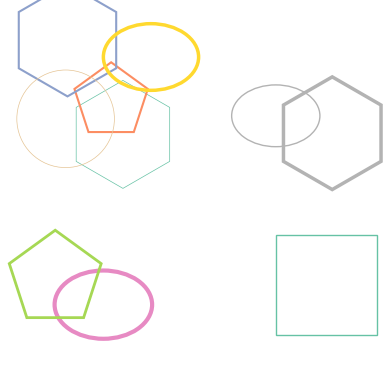[{"shape": "square", "thickness": 1, "radius": 0.65, "center": [0.849, 0.26]}, {"shape": "hexagon", "thickness": 0.5, "radius": 0.7, "center": [0.319, 0.651]}, {"shape": "pentagon", "thickness": 1.5, "radius": 0.5, "center": [0.289, 0.738]}, {"shape": "hexagon", "thickness": 1.5, "radius": 0.73, "center": [0.175, 0.896]}, {"shape": "oval", "thickness": 3, "radius": 0.63, "center": [0.268, 0.209]}, {"shape": "pentagon", "thickness": 2, "radius": 0.63, "center": [0.143, 0.276]}, {"shape": "oval", "thickness": 2.5, "radius": 0.62, "center": [0.392, 0.852]}, {"shape": "circle", "thickness": 0.5, "radius": 0.63, "center": [0.17, 0.691]}, {"shape": "hexagon", "thickness": 2.5, "radius": 0.73, "center": [0.863, 0.654]}, {"shape": "oval", "thickness": 1, "radius": 0.57, "center": [0.716, 0.699]}]